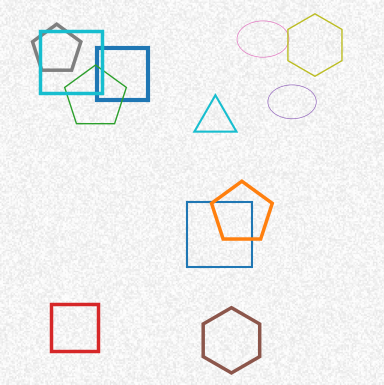[{"shape": "square", "thickness": 1.5, "radius": 0.42, "center": [0.57, 0.391]}, {"shape": "square", "thickness": 3, "radius": 0.33, "center": [0.319, 0.808]}, {"shape": "pentagon", "thickness": 2.5, "radius": 0.41, "center": [0.628, 0.446]}, {"shape": "pentagon", "thickness": 1, "radius": 0.42, "center": [0.248, 0.747]}, {"shape": "square", "thickness": 2.5, "radius": 0.31, "center": [0.194, 0.149]}, {"shape": "oval", "thickness": 0.5, "radius": 0.31, "center": [0.759, 0.736]}, {"shape": "hexagon", "thickness": 2.5, "radius": 0.42, "center": [0.601, 0.116]}, {"shape": "oval", "thickness": 0.5, "radius": 0.34, "center": [0.683, 0.899]}, {"shape": "pentagon", "thickness": 2.5, "radius": 0.33, "center": [0.147, 0.871]}, {"shape": "hexagon", "thickness": 1, "radius": 0.41, "center": [0.818, 0.883]}, {"shape": "square", "thickness": 2.5, "radius": 0.4, "center": [0.185, 0.839]}, {"shape": "triangle", "thickness": 1.5, "radius": 0.32, "center": [0.56, 0.69]}]